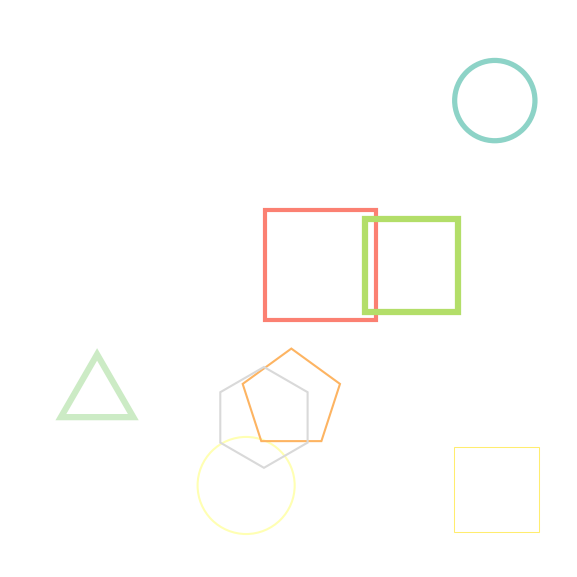[{"shape": "circle", "thickness": 2.5, "radius": 0.35, "center": [0.857, 0.825]}, {"shape": "circle", "thickness": 1, "radius": 0.42, "center": [0.426, 0.158]}, {"shape": "square", "thickness": 2, "radius": 0.48, "center": [0.555, 0.54]}, {"shape": "pentagon", "thickness": 1, "radius": 0.44, "center": [0.504, 0.307]}, {"shape": "square", "thickness": 3, "radius": 0.4, "center": [0.712, 0.539]}, {"shape": "hexagon", "thickness": 1, "radius": 0.44, "center": [0.457, 0.276]}, {"shape": "triangle", "thickness": 3, "radius": 0.36, "center": [0.168, 0.313]}, {"shape": "square", "thickness": 0.5, "radius": 0.37, "center": [0.86, 0.151]}]